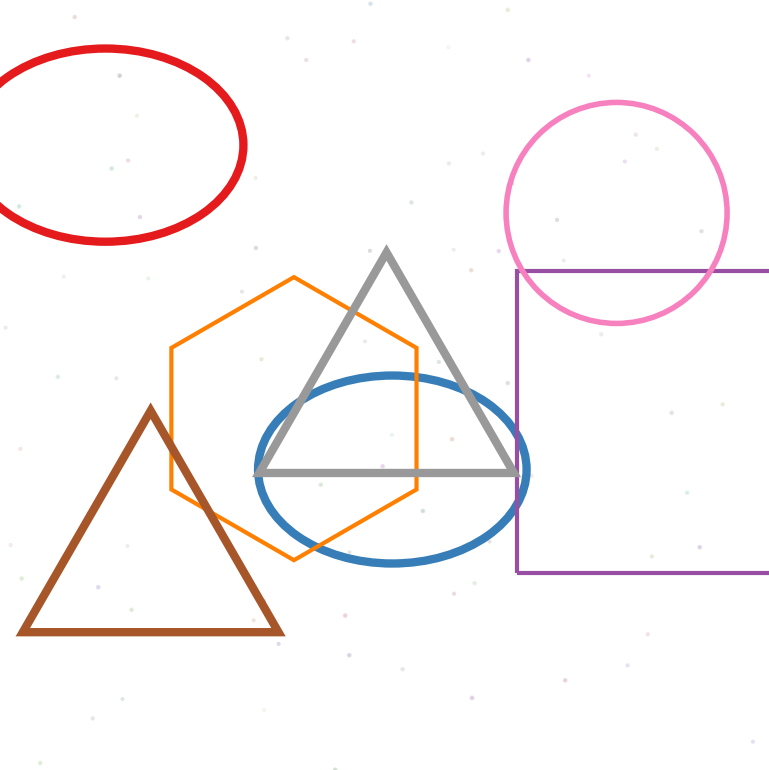[{"shape": "oval", "thickness": 3, "radius": 0.9, "center": [0.137, 0.812]}, {"shape": "oval", "thickness": 3, "radius": 0.87, "center": [0.51, 0.39]}, {"shape": "square", "thickness": 1.5, "radius": 0.98, "center": [0.867, 0.452]}, {"shape": "hexagon", "thickness": 1.5, "radius": 0.92, "center": [0.382, 0.456]}, {"shape": "triangle", "thickness": 3, "radius": 0.96, "center": [0.196, 0.275]}, {"shape": "circle", "thickness": 2, "radius": 0.72, "center": [0.801, 0.723]}, {"shape": "triangle", "thickness": 3, "radius": 0.95, "center": [0.502, 0.481]}]